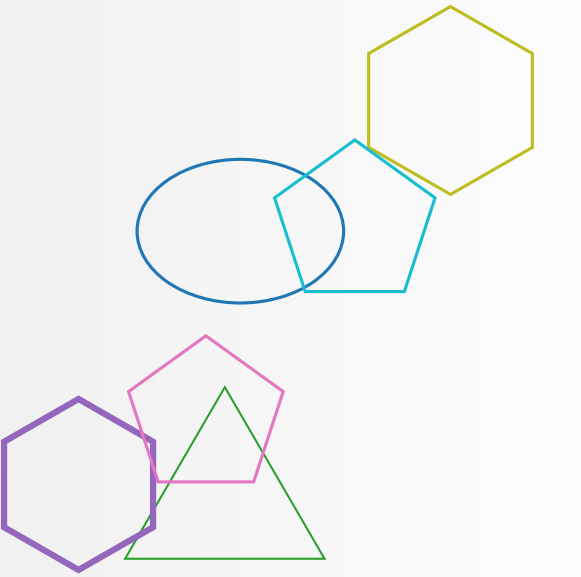[{"shape": "oval", "thickness": 1.5, "radius": 0.89, "center": [0.414, 0.599]}, {"shape": "triangle", "thickness": 1, "radius": 0.99, "center": [0.387, 0.131]}, {"shape": "hexagon", "thickness": 3, "radius": 0.74, "center": [0.135, 0.16]}, {"shape": "pentagon", "thickness": 1.5, "radius": 0.7, "center": [0.354, 0.278]}, {"shape": "hexagon", "thickness": 1.5, "radius": 0.81, "center": [0.775, 0.825]}, {"shape": "pentagon", "thickness": 1.5, "radius": 0.73, "center": [0.61, 0.612]}]